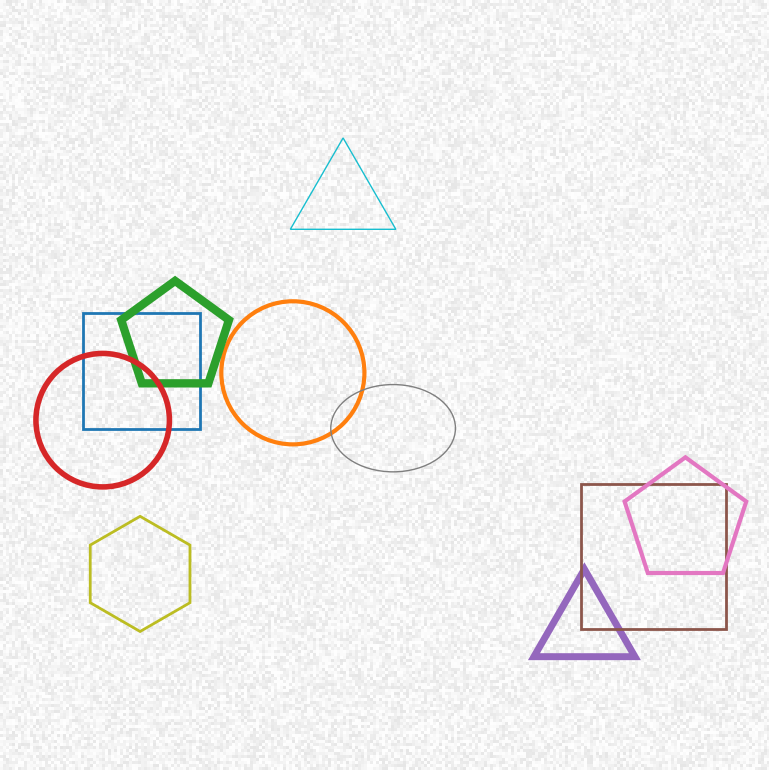[{"shape": "square", "thickness": 1, "radius": 0.38, "center": [0.183, 0.518]}, {"shape": "circle", "thickness": 1.5, "radius": 0.46, "center": [0.38, 0.516]}, {"shape": "pentagon", "thickness": 3, "radius": 0.37, "center": [0.227, 0.562]}, {"shape": "circle", "thickness": 2, "radius": 0.43, "center": [0.133, 0.454]}, {"shape": "triangle", "thickness": 2.5, "radius": 0.38, "center": [0.759, 0.185]}, {"shape": "square", "thickness": 1, "radius": 0.47, "center": [0.849, 0.278]}, {"shape": "pentagon", "thickness": 1.5, "radius": 0.42, "center": [0.89, 0.323]}, {"shape": "oval", "thickness": 0.5, "radius": 0.4, "center": [0.511, 0.444]}, {"shape": "hexagon", "thickness": 1, "radius": 0.37, "center": [0.182, 0.255]}, {"shape": "triangle", "thickness": 0.5, "radius": 0.4, "center": [0.446, 0.742]}]